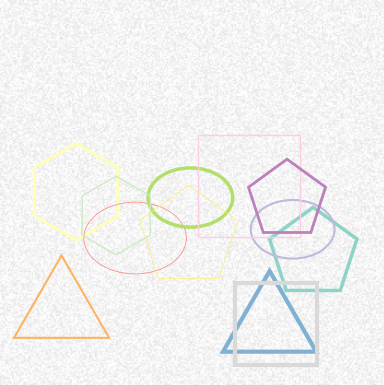[{"shape": "pentagon", "thickness": 2.5, "radius": 0.6, "center": [0.814, 0.342]}, {"shape": "hexagon", "thickness": 2, "radius": 0.63, "center": [0.198, 0.502]}, {"shape": "oval", "thickness": 1.5, "radius": 0.54, "center": [0.76, 0.404]}, {"shape": "oval", "thickness": 0.5, "radius": 0.67, "center": [0.351, 0.382]}, {"shape": "triangle", "thickness": 3, "radius": 0.7, "center": [0.7, 0.156]}, {"shape": "triangle", "thickness": 1.5, "radius": 0.71, "center": [0.16, 0.194]}, {"shape": "oval", "thickness": 2.5, "radius": 0.55, "center": [0.495, 0.487]}, {"shape": "square", "thickness": 1, "radius": 0.66, "center": [0.646, 0.517]}, {"shape": "square", "thickness": 3, "radius": 0.53, "center": [0.716, 0.158]}, {"shape": "pentagon", "thickness": 2, "radius": 0.53, "center": [0.746, 0.481]}, {"shape": "hexagon", "thickness": 1, "radius": 0.51, "center": [0.302, 0.44]}, {"shape": "pentagon", "thickness": 0.5, "radius": 0.67, "center": [0.49, 0.385]}]